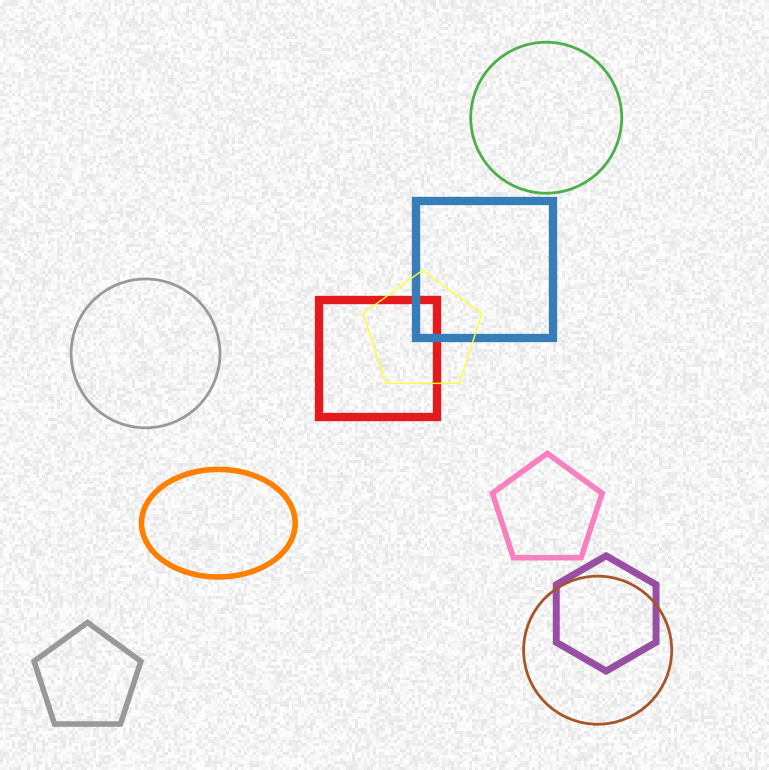[{"shape": "square", "thickness": 3, "radius": 0.38, "center": [0.491, 0.534]}, {"shape": "square", "thickness": 3, "radius": 0.45, "center": [0.629, 0.65]}, {"shape": "circle", "thickness": 1, "radius": 0.49, "center": [0.709, 0.847]}, {"shape": "hexagon", "thickness": 2.5, "radius": 0.37, "center": [0.787, 0.203]}, {"shape": "oval", "thickness": 2, "radius": 0.5, "center": [0.284, 0.321]}, {"shape": "pentagon", "thickness": 0.5, "radius": 0.41, "center": [0.549, 0.568]}, {"shape": "circle", "thickness": 1, "radius": 0.48, "center": [0.776, 0.156]}, {"shape": "pentagon", "thickness": 2, "radius": 0.37, "center": [0.711, 0.336]}, {"shape": "circle", "thickness": 1, "radius": 0.48, "center": [0.189, 0.541]}, {"shape": "pentagon", "thickness": 2, "radius": 0.36, "center": [0.114, 0.119]}]